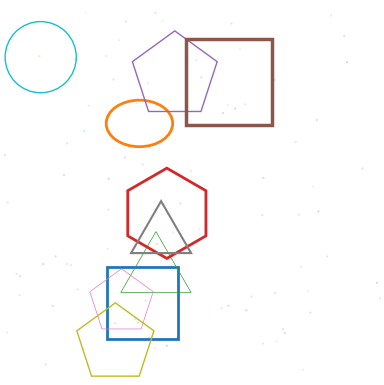[{"shape": "square", "thickness": 2, "radius": 0.47, "center": [0.37, 0.214]}, {"shape": "oval", "thickness": 2, "radius": 0.43, "center": [0.362, 0.679]}, {"shape": "triangle", "thickness": 0.5, "radius": 0.53, "center": [0.405, 0.293]}, {"shape": "hexagon", "thickness": 2, "radius": 0.59, "center": [0.433, 0.446]}, {"shape": "pentagon", "thickness": 1, "radius": 0.58, "center": [0.454, 0.804]}, {"shape": "square", "thickness": 2.5, "radius": 0.55, "center": [0.595, 0.787]}, {"shape": "pentagon", "thickness": 0.5, "radius": 0.43, "center": [0.316, 0.216]}, {"shape": "triangle", "thickness": 1.5, "radius": 0.45, "center": [0.418, 0.388]}, {"shape": "pentagon", "thickness": 1, "radius": 0.53, "center": [0.3, 0.108]}, {"shape": "circle", "thickness": 1, "radius": 0.46, "center": [0.106, 0.851]}]